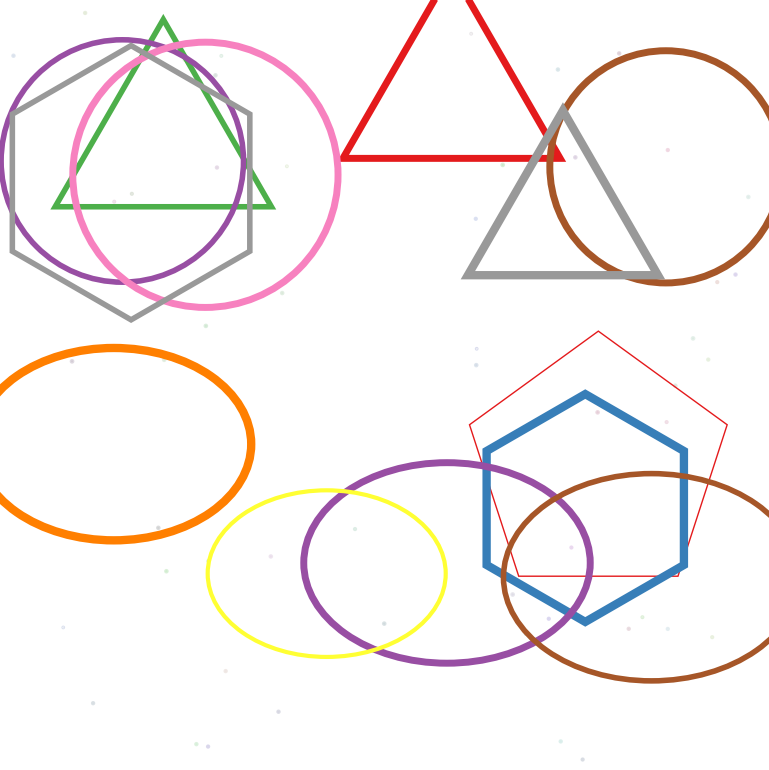[{"shape": "triangle", "thickness": 2.5, "radius": 0.81, "center": [0.586, 0.876]}, {"shape": "pentagon", "thickness": 0.5, "radius": 0.88, "center": [0.777, 0.394]}, {"shape": "hexagon", "thickness": 3, "radius": 0.74, "center": [0.76, 0.34]}, {"shape": "triangle", "thickness": 2, "radius": 0.81, "center": [0.212, 0.813]}, {"shape": "oval", "thickness": 2.5, "radius": 0.93, "center": [0.581, 0.269]}, {"shape": "circle", "thickness": 2, "radius": 0.79, "center": [0.159, 0.791]}, {"shape": "oval", "thickness": 3, "radius": 0.89, "center": [0.148, 0.423]}, {"shape": "oval", "thickness": 1.5, "radius": 0.77, "center": [0.424, 0.255]}, {"shape": "oval", "thickness": 2, "radius": 0.96, "center": [0.846, 0.25]}, {"shape": "circle", "thickness": 2.5, "radius": 0.75, "center": [0.865, 0.783]}, {"shape": "circle", "thickness": 2.5, "radius": 0.86, "center": [0.267, 0.773]}, {"shape": "hexagon", "thickness": 2, "radius": 0.89, "center": [0.17, 0.763]}, {"shape": "triangle", "thickness": 3, "radius": 0.71, "center": [0.731, 0.714]}]